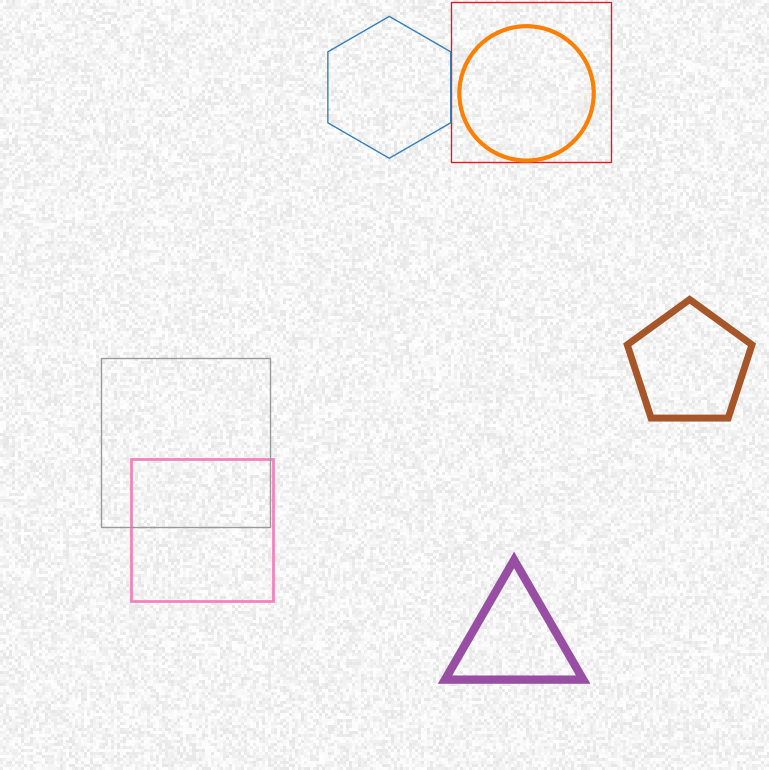[{"shape": "square", "thickness": 0.5, "radius": 0.52, "center": [0.689, 0.894]}, {"shape": "hexagon", "thickness": 0.5, "radius": 0.46, "center": [0.506, 0.887]}, {"shape": "triangle", "thickness": 3, "radius": 0.52, "center": [0.668, 0.169]}, {"shape": "circle", "thickness": 1.5, "radius": 0.44, "center": [0.684, 0.879]}, {"shape": "pentagon", "thickness": 2.5, "radius": 0.43, "center": [0.896, 0.526]}, {"shape": "square", "thickness": 1, "radius": 0.46, "center": [0.262, 0.312]}, {"shape": "square", "thickness": 0.5, "radius": 0.55, "center": [0.241, 0.426]}]